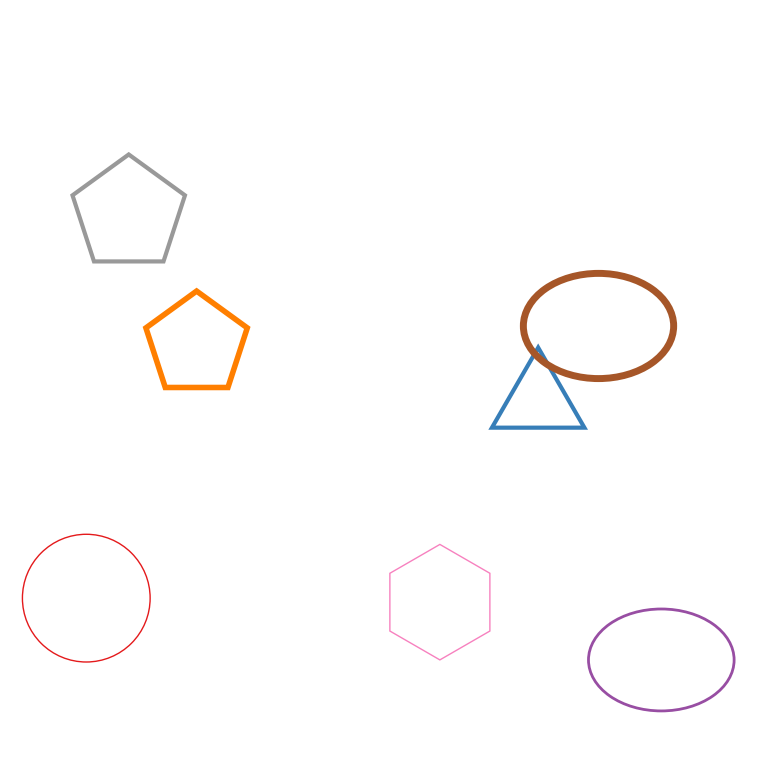[{"shape": "circle", "thickness": 0.5, "radius": 0.41, "center": [0.112, 0.223]}, {"shape": "triangle", "thickness": 1.5, "radius": 0.35, "center": [0.699, 0.479]}, {"shape": "oval", "thickness": 1, "radius": 0.47, "center": [0.859, 0.143]}, {"shape": "pentagon", "thickness": 2, "radius": 0.35, "center": [0.255, 0.553]}, {"shape": "oval", "thickness": 2.5, "radius": 0.49, "center": [0.777, 0.577]}, {"shape": "hexagon", "thickness": 0.5, "radius": 0.37, "center": [0.571, 0.218]}, {"shape": "pentagon", "thickness": 1.5, "radius": 0.38, "center": [0.167, 0.723]}]